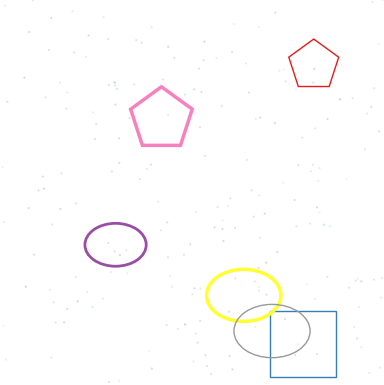[{"shape": "pentagon", "thickness": 1, "radius": 0.34, "center": [0.815, 0.83]}, {"shape": "square", "thickness": 1, "radius": 0.43, "center": [0.786, 0.107]}, {"shape": "oval", "thickness": 2, "radius": 0.4, "center": [0.3, 0.364]}, {"shape": "oval", "thickness": 2.5, "radius": 0.48, "center": [0.633, 0.233]}, {"shape": "pentagon", "thickness": 2.5, "radius": 0.42, "center": [0.419, 0.69]}, {"shape": "oval", "thickness": 1, "radius": 0.49, "center": [0.707, 0.14]}]